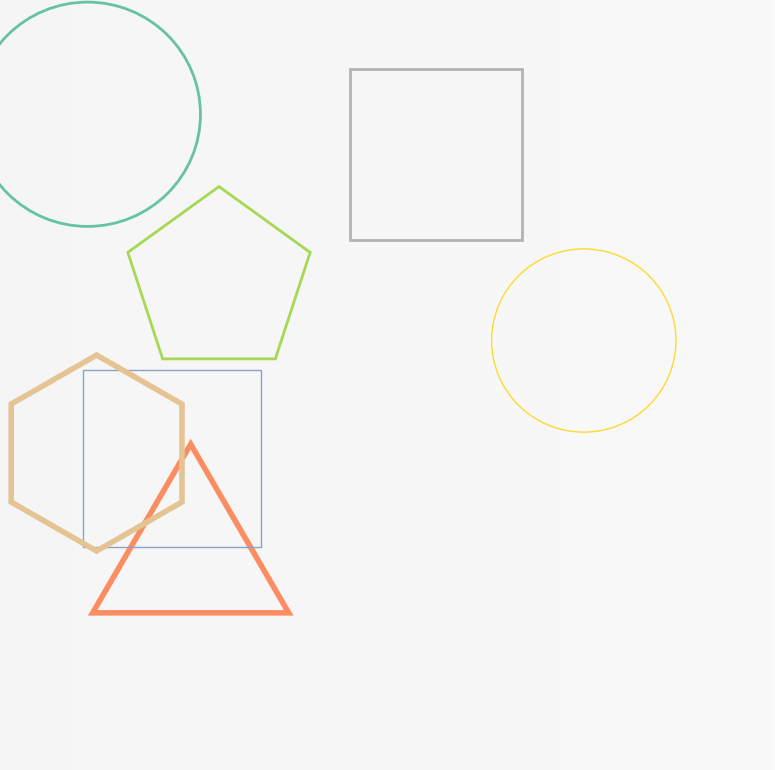[{"shape": "circle", "thickness": 1, "radius": 0.73, "center": [0.113, 0.852]}, {"shape": "triangle", "thickness": 2, "radius": 0.73, "center": [0.246, 0.277]}, {"shape": "square", "thickness": 0.5, "radius": 0.57, "center": [0.222, 0.404]}, {"shape": "pentagon", "thickness": 1, "radius": 0.62, "center": [0.283, 0.634]}, {"shape": "circle", "thickness": 0.5, "radius": 0.59, "center": [0.753, 0.558]}, {"shape": "hexagon", "thickness": 2, "radius": 0.64, "center": [0.125, 0.412]}, {"shape": "square", "thickness": 1, "radius": 0.56, "center": [0.563, 0.799]}]